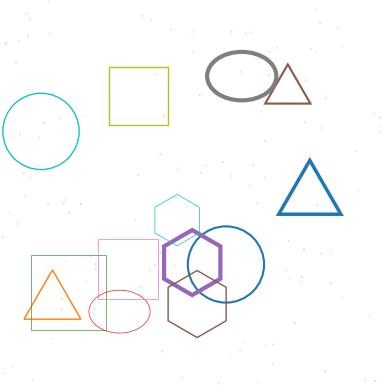[{"shape": "circle", "thickness": 1.5, "radius": 0.5, "center": [0.587, 0.313]}, {"shape": "triangle", "thickness": 2.5, "radius": 0.47, "center": [0.805, 0.49]}, {"shape": "triangle", "thickness": 1, "radius": 0.43, "center": [0.136, 0.214]}, {"shape": "square", "thickness": 0.5, "radius": 0.49, "center": [0.179, 0.24]}, {"shape": "oval", "thickness": 0.5, "radius": 0.4, "center": [0.31, 0.191]}, {"shape": "hexagon", "thickness": 3, "radius": 0.42, "center": [0.499, 0.318]}, {"shape": "hexagon", "thickness": 1, "radius": 0.43, "center": [0.512, 0.21]}, {"shape": "triangle", "thickness": 1.5, "radius": 0.34, "center": [0.748, 0.765]}, {"shape": "square", "thickness": 0.5, "radius": 0.39, "center": [0.332, 0.3]}, {"shape": "oval", "thickness": 3, "radius": 0.45, "center": [0.628, 0.802]}, {"shape": "square", "thickness": 1, "radius": 0.38, "center": [0.359, 0.751]}, {"shape": "circle", "thickness": 1, "radius": 0.5, "center": [0.106, 0.659]}, {"shape": "hexagon", "thickness": 0.5, "radius": 0.33, "center": [0.46, 0.428]}]